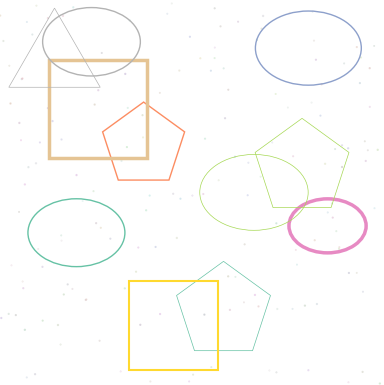[{"shape": "pentagon", "thickness": 0.5, "radius": 0.64, "center": [0.581, 0.193]}, {"shape": "oval", "thickness": 1, "radius": 0.63, "center": [0.198, 0.396]}, {"shape": "pentagon", "thickness": 1, "radius": 0.56, "center": [0.373, 0.623]}, {"shape": "oval", "thickness": 1, "radius": 0.69, "center": [0.801, 0.875]}, {"shape": "oval", "thickness": 2.5, "radius": 0.5, "center": [0.851, 0.413]}, {"shape": "pentagon", "thickness": 0.5, "radius": 0.64, "center": [0.785, 0.564]}, {"shape": "oval", "thickness": 0.5, "radius": 0.7, "center": [0.66, 0.5]}, {"shape": "square", "thickness": 1.5, "radius": 0.58, "center": [0.451, 0.155]}, {"shape": "square", "thickness": 2.5, "radius": 0.64, "center": [0.254, 0.716]}, {"shape": "oval", "thickness": 1, "radius": 0.63, "center": [0.238, 0.892]}, {"shape": "triangle", "thickness": 0.5, "radius": 0.69, "center": [0.142, 0.842]}]